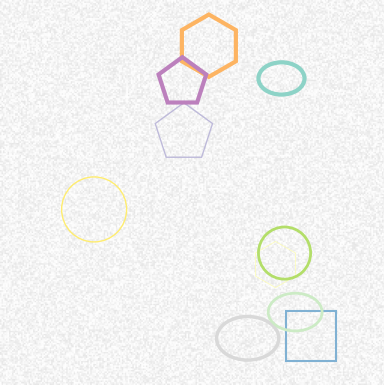[{"shape": "oval", "thickness": 3, "radius": 0.3, "center": [0.731, 0.796]}, {"shape": "hexagon", "thickness": 0.5, "radius": 0.3, "center": [0.716, 0.313]}, {"shape": "pentagon", "thickness": 1, "radius": 0.39, "center": [0.478, 0.655]}, {"shape": "square", "thickness": 1.5, "radius": 0.32, "center": [0.809, 0.127]}, {"shape": "hexagon", "thickness": 3, "radius": 0.4, "center": [0.543, 0.881]}, {"shape": "circle", "thickness": 2, "radius": 0.34, "center": [0.739, 0.343]}, {"shape": "oval", "thickness": 2.5, "radius": 0.4, "center": [0.643, 0.121]}, {"shape": "pentagon", "thickness": 3, "radius": 0.33, "center": [0.474, 0.786]}, {"shape": "oval", "thickness": 2, "radius": 0.35, "center": [0.767, 0.189]}, {"shape": "circle", "thickness": 1, "radius": 0.42, "center": [0.244, 0.456]}]